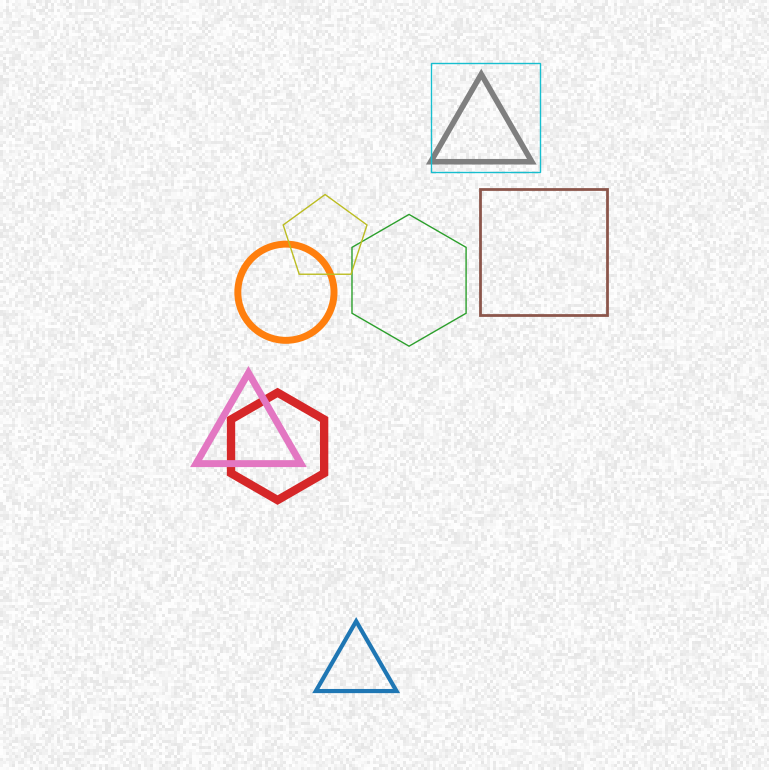[{"shape": "triangle", "thickness": 1.5, "radius": 0.3, "center": [0.463, 0.133]}, {"shape": "circle", "thickness": 2.5, "radius": 0.31, "center": [0.371, 0.62]}, {"shape": "hexagon", "thickness": 0.5, "radius": 0.43, "center": [0.531, 0.636]}, {"shape": "hexagon", "thickness": 3, "radius": 0.35, "center": [0.36, 0.42]}, {"shape": "square", "thickness": 1, "radius": 0.41, "center": [0.706, 0.673]}, {"shape": "triangle", "thickness": 2.5, "radius": 0.39, "center": [0.323, 0.437]}, {"shape": "triangle", "thickness": 2, "radius": 0.38, "center": [0.625, 0.828]}, {"shape": "pentagon", "thickness": 0.5, "radius": 0.29, "center": [0.422, 0.69]}, {"shape": "square", "thickness": 0.5, "radius": 0.35, "center": [0.631, 0.848]}]